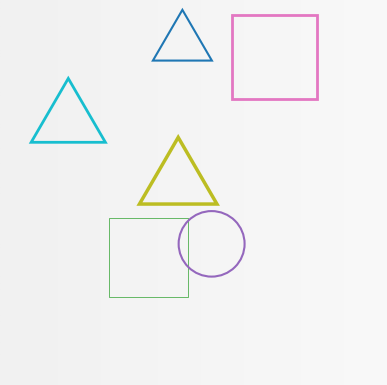[{"shape": "triangle", "thickness": 1.5, "radius": 0.44, "center": [0.471, 0.887]}, {"shape": "square", "thickness": 0.5, "radius": 0.51, "center": [0.383, 0.331]}, {"shape": "circle", "thickness": 1.5, "radius": 0.43, "center": [0.546, 0.367]}, {"shape": "square", "thickness": 2, "radius": 0.55, "center": [0.709, 0.851]}, {"shape": "triangle", "thickness": 2.5, "radius": 0.58, "center": [0.46, 0.528]}, {"shape": "triangle", "thickness": 2, "radius": 0.55, "center": [0.176, 0.686]}]